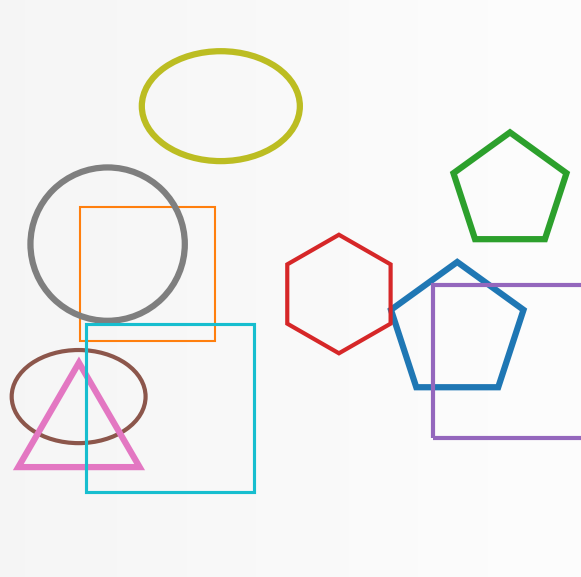[{"shape": "pentagon", "thickness": 3, "radius": 0.6, "center": [0.787, 0.426]}, {"shape": "square", "thickness": 1, "radius": 0.58, "center": [0.254, 0.525]}, {"shape": "pentagon", "thickness": 3, "radius": 0.51, "center": [0.877, 0.668]}, {"shape": "hexagon", "thickness": 2, "radius": 0.51, "center": [0.583, 0.49]}, {"shape": "square", "thickness": 2, "radius": 0.66, "center": [0.877, 0.373]}, {"shape": "oval", "thickness": 2, "radius": 0.58, "center": [0.135, 0.312]}, {"shape": "triangle", "thickness": 3, "radius": 0.6, "center": [0.136, 0.251]}, {"shape": "circle", "thickness": 3, "radius": 0.66, "center": [0.185, 0.576]}, {"shape": "oval", "thickness": 3, "radius": 0.68, "center": [0.38, 0.815]}, {"shape": "square", "thickness": 1.5, "radius": 0.73, "center": [0.292, 0.293]}]